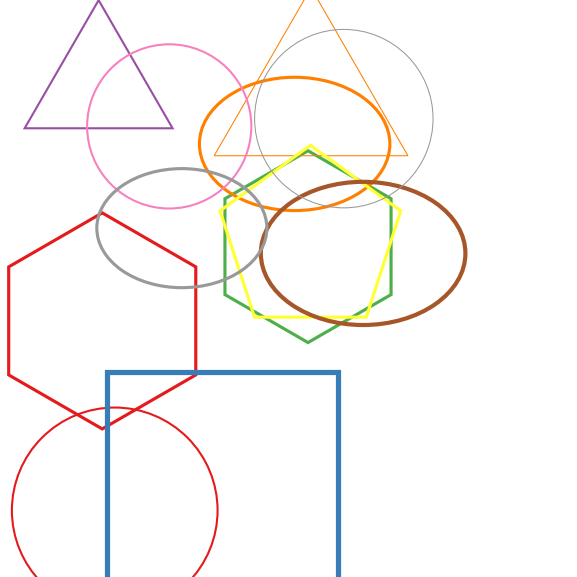[{"shape": "circle", "thickness": 1, "radius": 0.89, "center": [0.199, 0.115]}, {"shape": "hexagon", "thickness": 1.5, "radius": 0.94, "center": [0.177, 0.443]}, {"shape": "square", "thickness": 2.5, "radius": 1.0, "center": [0.386, 0.156]}, {"shape": "hexagon", "thickness": 1.5, "radius": 0.83, "center": [0.533, 0.572]}, {"shape": "triangle", "thickness": 1, "radius": 0.74, "center": [0.171, 0.851]}, {"shape": "triangle", "thickness": 0.5, "radius": 0.97, "center": [0.539, 0.826]}, {"shape": "oval", "thickness": 1.5, "radius": 0.82, "center": [0.51, 0.75]}, {"shape": "pentagon", "thickness": 1.5, "radius": 0.82, "center": [0.538, 0.583]}, {"shape": "oval", "thickness": 2, "radius": 0.89, "center": [0.629, 0.56]}, {"shape": "circle", "thickness": 1, "radius": 0.71, "center": [0.293, 0.78]}, {"shape": "oval", "thickness": 1.5, "radius": 0.74, "center": [0.315, 0.604]}, {"shape": "circle", "thickness": 0.5, "radius": 0.77, "center": [0.595, 0.794]}]